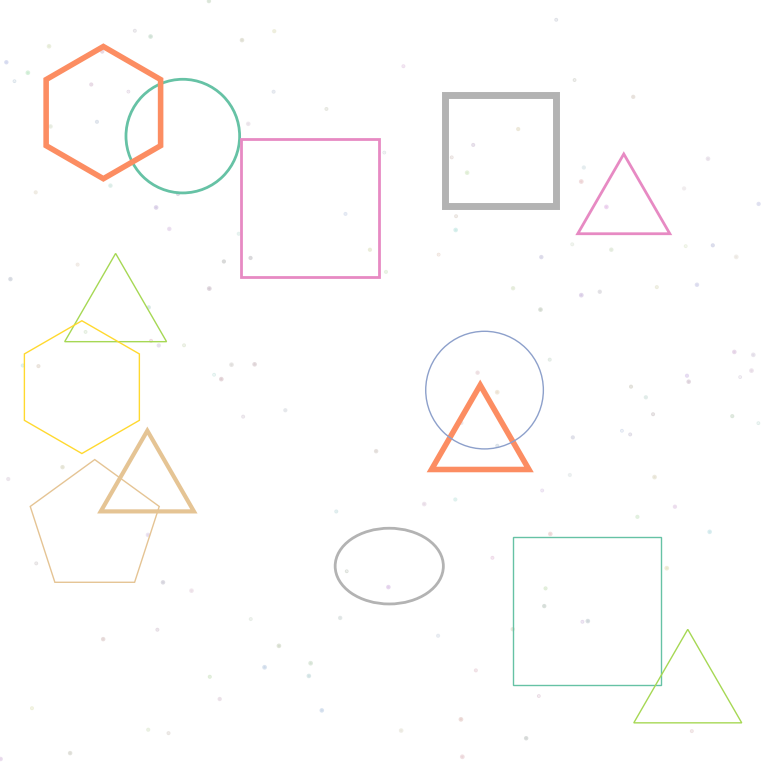[{"shape": "circle", "thickness": 1, "radius": 0.37, "center": [0.237, 0.823]}, {"shape": "square", "thickness": 0.5, "radius": 0.48, "center": [0.762, 0.207]}, {"shape": "triangle", "thickness": 2, "radius": 0.37, "center": [0.624, 0.427]}, {"shape": "hexagon", "thickness": 2, "radius": 0.43, "center": [0.134, 0.854]}, {"shape": "circle", "thickness": 0.5, "radius": 0.38, "center": [0.629, 0.493]}, {"shape": "square", "thickness": 1, "radius": 0.45, "center": [0.403, 0.73]}, {"shape": "triangle", "thickness": 1, "radius": 0.35, "center": [0.81, 0.731]}, {"shape": "triangle", "thickness": 0.5, "radius": 0.4, "center": [0.893, 0.102]}, {"shape": "triangle", "thickness": 0.5, "radius": 0.38, "center": [0.15, 0.594]}, {"shape": "hexagon", "thickness": 0.5, "radius": 0.43, "center": [0.106, 0.497]}, {"shape": "triangle", "thickness": 1.5, "radius": 0.35, "center": [0.191, 0.371]}, {"shape": "pentagon", "thickness": 0.5, "radius": 0.44, "center": [0.123, 0.315]}, {"shape": "square", "thickness": 2.5, "radius": 0.36, "center": [0.65, 0.805]}, {"shape": "oval", "thickness": 1, "radius": 0.35, "center": [0.506, 0.265]}]